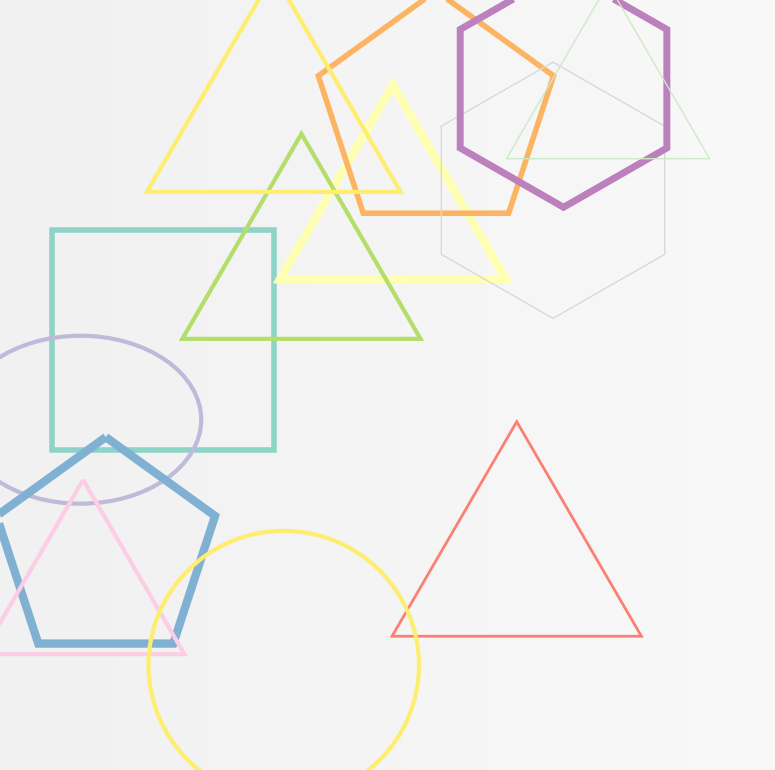[{"shape": "square", "thickness": 2, "radius": 0.72, "center": [0.21, 0.558]}, {"shape": "triangle", "thickness": 3, "radius": 0.84, "center": [0.507, 0.721]}, {"shape": "oval", "thickness": 1.5, "radius": 0.78, "center": [0.104, 0.455]}, {"shape": "triangle", "thickness": 1, "radius": 0.93, "center": [0.667, 0.267]}, {"shape": "pentagon", "thickness": 3, "radius": 0.74, "center": [0.137, 0.284]}, {"shape": "pentagon", "thickness": 2, "radius": 0.8, "center": [0.562, 0.852]}, {"shape": "triangle", "thickness": 1.5, "radius": 0.89, "center": [0.389, 0.649]}, {"shape": "triangle", "thickness": 1.5, "radius": 0.75, "center": [0.107, 0.226]}, {"shape": "hexagon", "thickness": 0.5, "radius": 0.83, "center": [0.714, 0.753]}, {"shape": "hexagon", "thickness": 2.5, "radius": 0.77, "center": [0.727, 0.885]}, {"shape": "triangle", "thickness": 0.5, "radius": 0.76, "center": [0.785, 0.87]}, {"shape": "circle", "thickness": 1.5, "radius": 0.87, "center": [0.366, 0.136]}, {"shape": "triangle", "thickness": 1.5, "radius": 0.94, "center": [0.353, 0.845]}]